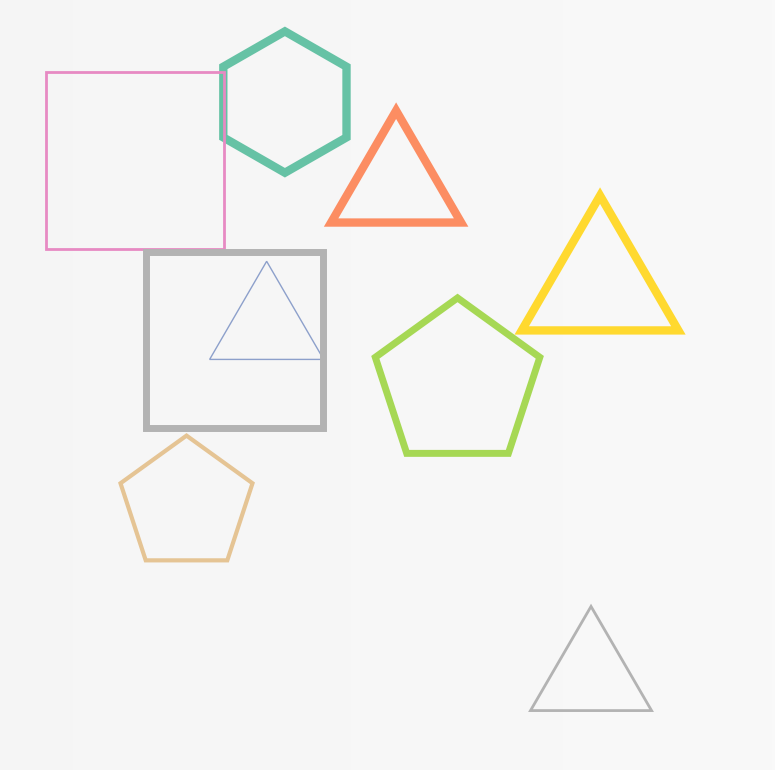[{"shape": "hexagon", "thickness": 3, "radius": 0.46, "center": [0.368, 0.867]}, {"shape": "triangle", "thickness": 3, "radius": 0.48, "center": [0.511, 0.759]}, {"shape": "triangle", "thickness": 0.5, "radius": 0.42, "center": [0.344, 0.576]}, {"shape": "square", "thickness": 1, "radius": 0.57, "center": [0.174, 0.792]}, {"shape": "pentagon", "thickness": 2.5, "radius": 0.56, "center": [0.59, 0.501]}, {"shape": "triangle", "thickness": 3, "radius": 0.58, "center": [0.774, 0.629]}, {"shape": "pentagon", "thickness": 1.5, "radius": 0.45, "center": [0.241, 0.345]}, {"shape": "square", "thickness": 2.5, "radius": 0.57, "center": [0.302, 0.559]}, {"shape": "triangle", "thickness": 1, "radius": 0.45, "center": [0.763, 0.122]}]